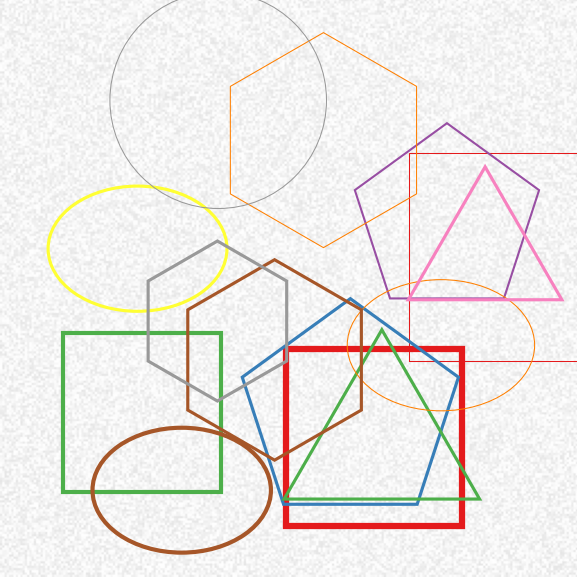[{"shape": "square", "thickness": 0.5, "radius": 0.9, "center": [0.889, 0.554]}, {"shape": "square", "thickness": 3, "radius": 0.76, "center": [0.648, 0.241]}, {"shape": "pentagon", "thickness": 1.5, "radius": 0.98, "center": [0.607, 0.285]}, {"shape": "square", "thickness": 2, "radius": 0.69, "center": [0.246, 0.284]}, {"shape": "triangle", "thickness": 1.5, "radius": 0.98, "center": [0.661, 0.233]}, {"shape": "pentagon", "thickness": 1, "radius": 0.84, "center": [0.774, 0.618]}, {"shape": "oval", "thickness": 0.5, "radius": 0.81, "center": [0.764, 0.401]}, {"shape": "hexagon", "thickness": 0.5, "radius": 0.93, "center": [0.56, 0.756]}, {"shape": "oval", "thickness": 1.5, "radius": 0.77, "center": [0.238, 0.569]}, {"shape": "oval", "thickness": 2, "radius": 0.77, "center": [0.315, 0.15]}, {"shape": "hexagon", "thickness": 1.5, "radius": 0.87, "center": [0.475, 0.376]}, {"shape": "triangle", "thickness": 1.5, "radius": 0.77, "center": [0.84, 0.557]}, {"shape": "hexagon", "thickness": 1.5, "radius": 0.69, "center": [0.376, 0.443]}, {"shape": "circle", "thickness": 0.5, "radius": 0.94, "center": [0.378, 0.826]}]